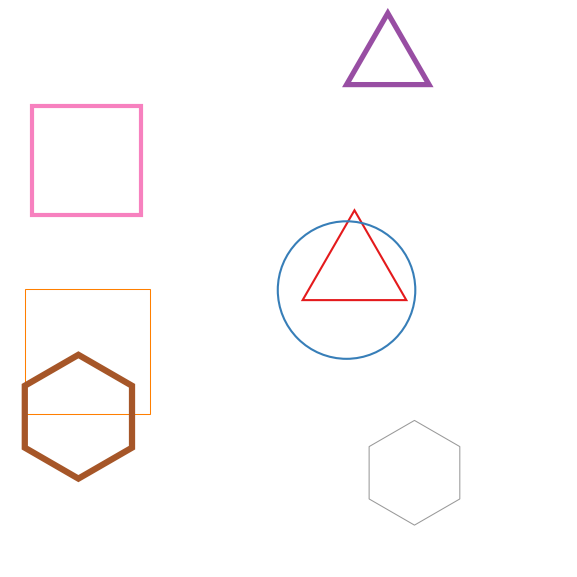[{"shape": "triangle", "thickness": 1, "radius": 0.52, "center": [0.614, 0.531]}, {"shape": "circle", "thickness": 1, "radius": 0.6, "center": [0.6, 0.497]}, {"shape": "triangle", "thickness": 2.5, "radius": 0.41, "center": [0.672, 0.894]}, {"shape": "square", "thickness": 0.5, "radius": 0.54, "center": [0.151, 0.39]}, {"shape": "hexagon", "thickness": 3, "radius": 0.54, "center": [0.136, 0.278]}, {"shape": "square", "thickness": 2, "radius": 0.47, "center": [0.15, 0.721]}, {"shape": "hexagon", "thickness": 0.5, "radius": 0.45, "center": [0.718, 0.18]}]